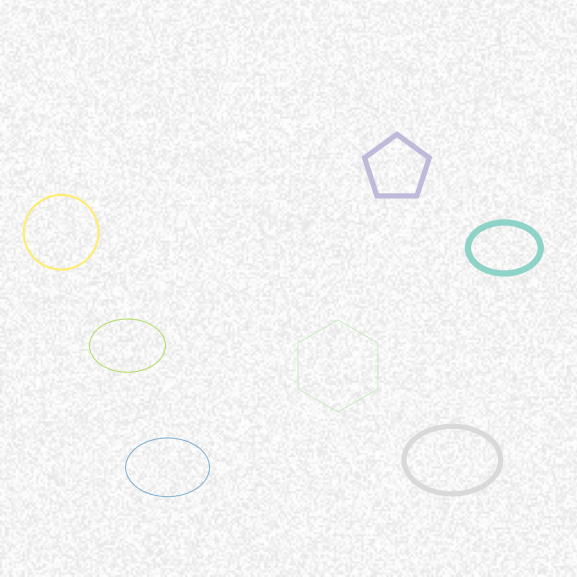[{"shape": "oval", "thickness": 3, "radius": 0.32, "center": [0.873, 0.57]}, {"shape": "pentagon", "thickness": 2.5, "radius": 0.29, "center": [0.687, 0.708]}, {"shape": "oval", "thickness": 0.5, "radius": 0.36, "center": [0.29, 0.19]}, {"shape": "oval", "thickness": 0.5, "radius": 0.33, "center": [0.221, 0.401]}, {"shape": "oval", "thickness": 2.5, "radius": 0.42, "center": [0.783, 0.202]}, {"shape": "hexagon", "thickness": 0.5, "radius": 0.4, "center": [0.585, 0.365]}, {"shape": "circle", "thickness": 1, "radius": 0.32, "center": [0.106, 0.597]}]